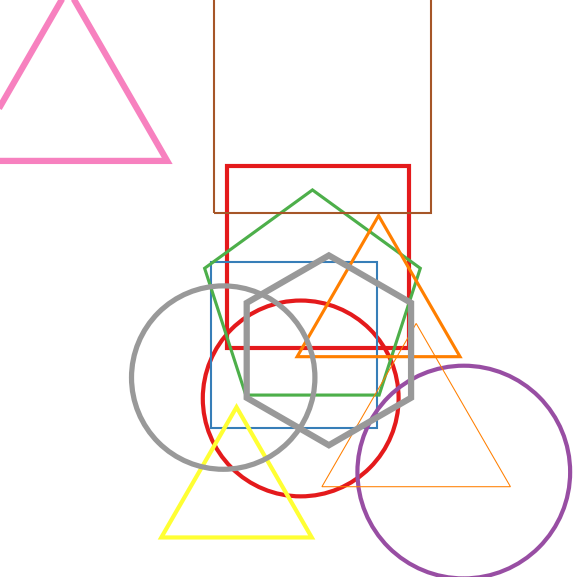[{"shape": "square", "thickness": 2, "radius": 0.79, "center": [0.551, 0.555]}, {"shape": "circle", "thickness": 2, "radius": 0.85, "center": [0.521, 0.309]}, {"shape": "square", "thickness": 1, "radius": 0.72, "center": [0.509, 0.402]}, {"shape": "pentagon", "thickness": 1.5, "radius": 0.98, "center": [0.541, 0.474]}, {"shape": "circle", "thickness": 2, "radius": 0.92, "center": [0.803, 0.182]}, {"shape": "triangle", "thickness": 1.5, "radius": 0.81, "center": [0.656, 0.463]}, {"shape": "triangle", "thickness": 0.5, "radius": 0.94, "center": [0.721, 0.251]}, {"shape": "triangle", "thickness": 2, "radius": 0.75, "center": [0.41, 0.144]}, {"shape": "square", "thickness": 1, "radius": 0.94, "center": [0.559, 0.819]}, {"shape": "triangle", "thickness": 3, "radius": 0.99, "center": [0.118, 0.82]}, {"shape": "hexagon", "thickness": 3, "radius": 0.82, "center": [0.57, 0.393]}, {"shape": "circle", "thickness": 2.5, "radius": 0.79, "center": [0.387, 0.345]}]